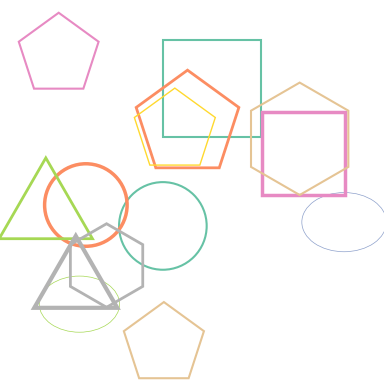[{"shape": "circle", "thickness": 1.5, "radius": 0.57, "center": [0.423, 0.413]}, {"shape": "square", "thickness": 1.5, "radius": 0.63, "center": [0.55, 0.771]}, {"shape": "circle", "thickness": 2.5, "radius": 0.54, "center": [0.223, 0.467]}, {"shape": "pentagon", "thickness": 2, "radius": 0.7, "center": [0.487, 0.678]}, {"shape": "oval", "thickness": 0.5, "radius": 0.55, "center": [0.894, 0.423]}, {"shape": "pentagon", "thickness": 1.5, "radius": 0.54, "center": [0.152, 0.858]}, {"shape": "square", "thickness": 2.5, "radius": 0.54, "center": [0.788, 0.6]}, {"shape": "triangle", "thickness": 2, "radius": 0.7, "center": [0.119, 0.45]}, {"shape": "oval", "thickness": 0.5, "radius": 0.52, "center": [0.206, 0.21]}, {"shape": "pentagon", "thickness": 1, "radius": 0.55, "center": [0.454, 0.661]}, {"shape": "pentagon", "thickness": 1.5, "radius": 0.55, "center": [0.426, 0.106]}, {"shape": "hexagon", "thickness": 1.5, "radius": 0.73, "center": [0.778, 0.639]}, {"shape": "triangle", "thickness": 3, "radius": 0.62, "center": [0.197, 0.263]}, {"shape": "hexagon", "thickness": 2, "radius": 0.54, "center": [0.277, 0.31]}]